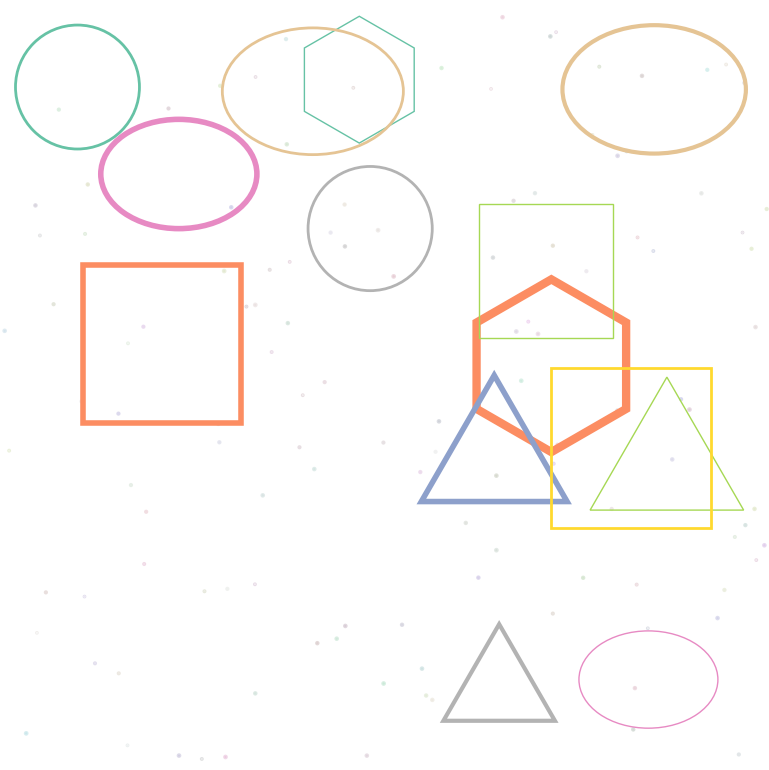[{"shape": "hexagon", "thickness": 0.5, "radius": 0.41, "center": [0.467, 0.897]}, {"shape": "circle", "thickness": 1, "radius": 0.4, "center": [0.101, 0.887]}, {"shape": "square", "thickness": 2, "radius": 0.51, "center": [0.211, 0.553]}, {"shape": "hexagon", "thickness": 3, "radius": 0.56, "center": [0.716, 0.525]}, {"shape": "triangle", "thickness": 2, "radius": 0.55, "center": [0.642, 0.403]}, {"shape": "oval", "thickness": 2, "radius": 0.51, "center": [0.232, 0.774]}, {"shape": "oval", "thickness": 0.5, "radius": 0.45, "center": [0.842, 0.117]}, {"shape": "square", "thickness": 0.5, "radius": 0.43, "center": [0.709, 0.648]}, {"shape": "triangle", "thickness": 0.5, "radius": 0.58, "center": [0.866, 0.395]}, {"shape": "square", "thickness": 1, "radius": 0.52, "center": [0.819, 0.419]}, {"shape": "oval", "thickness": 1, "radius": 0.59, "center": [0.406, 0.881]}, {"shape": "oval", "thickness": 1.5, "radius": 0.6, "center": [0.85, 0.884]}, {"shape": "triangle", "thickness": 1.5, "radius": 0.42, "center": [0.648, 0.106]}, {"shape": "circle", "thickness": 1, "radius": 0.4, "center": [0.481, 0.703]}]